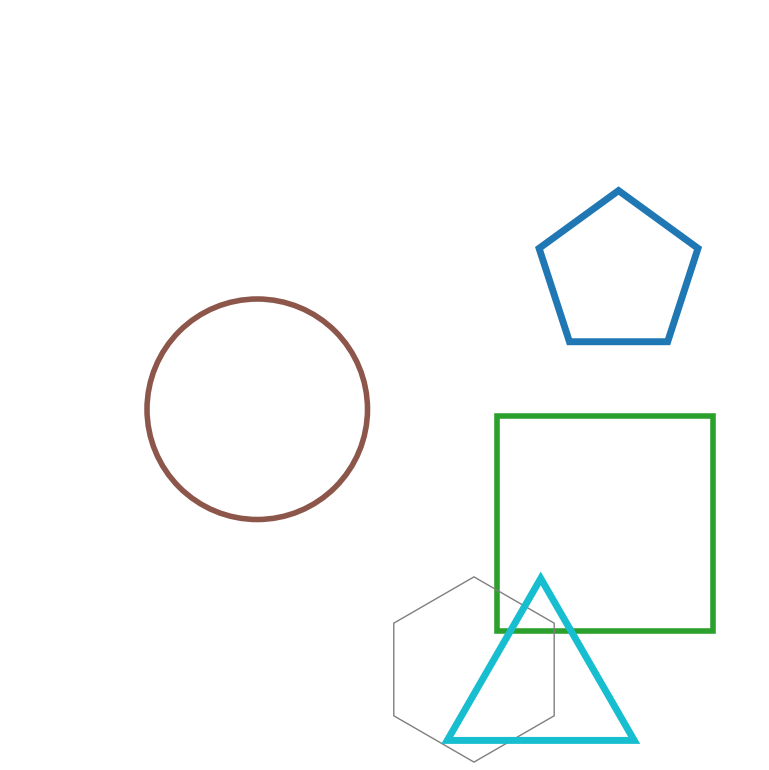[{"shape": "pentagon", "thickness": 2.5, "radius": 0.54, "center": [0.803, 0.644]}, {"shape": "square", "thickness": 2, "radius": 0.7, "center": [0.786, 0.32]}, {"shape": "circle", "thickness": 2, "radius": 0.72, "center": [0.334, 0.468]}, {"shape": "hexagon", "thickness": 0.5, "radius": 0.6, "center": [0.616, 0.131]}, {"shape": "triangle", "thickness": 2.5, "radius": 0.7, "center": [0.702, 0.109]}]